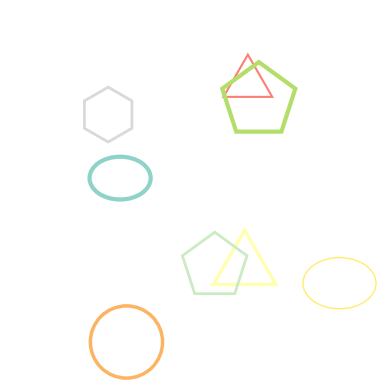[{"shape": "oval", "thickness": 3, "radius": 0.4, "center": [0.312, 0.537]}, {"shape": "triangle", "thickness": 2.5, "radius": 0.47, "center": [0.635, 0.308]}, {"shape": "triangle", "thickness": 1.5, "radius": 0.37, "center": [0.644, 0.785]}, {"shape": "circle", "thickness": 2.5, "radius": 0.47, "center": [0.328, 0.112]}, {"shape": "pentagon", "thickness": 3, "radius": 0.5, "center": [0.672, 0.739]}, {"shape": "hexagon", "thickness": 2, "radius": 0.36, "center": [0.281, 0.702]}, {"shape": "pentagon", "thickness": 2, "radius": 0.44, "center": [0.558, 0.309]}, {"shape": "oval", "thickness": 1, "radius": 0.47, "center": [0.882, 0.264]}]